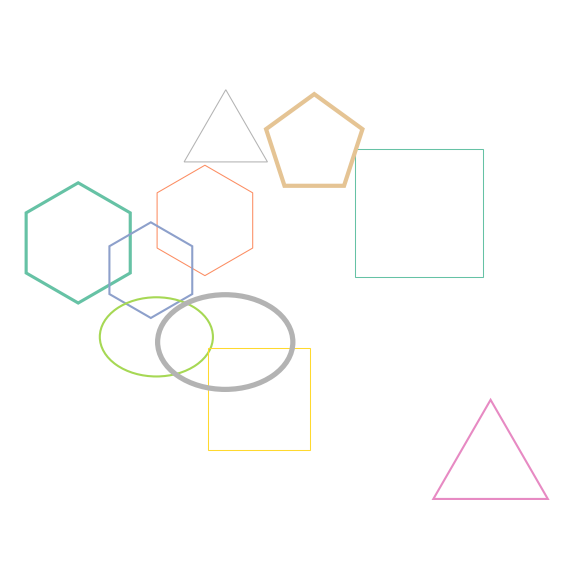[{"shape": "square", "thickness": 0.5, "radius": 0.55, "center": [0.726, 0.63]}, {"shape": "hexagon", "thickness": 1.5, "radius": 0.52, "center": [0.135, 0.579]}, {"shape": "hexagon", "thickness": 0.5, "radius": 0.48, "center": [0.355, 0.617]}, {"shape": "hexagon", "thickness": 1, "radius": 0.41, "center": [0.261, 0.531]}, {"shape": "triangle", "thickness": 1, "radius": 0.57, "center": [0.85, 0.192]}, {"shape": "oval", "thickness": 1, "radius": 0.49, "center": [0.271, 0.416]}, {"shape": "square", "thickness": 0.5, "radius": 0.44, "center": [0.449, 0.308]}, {"shape": "pentagon", "thickness": 2, "radius": 0.44, "center": [0.544, 0.748]}, {"shape": "oval", "thickness": 2.5, "radius": 0.59, "center": [0.39, 0.407]}, {"shape": "triangle", "thickness": 0.5, "radius": 0.42, "center": [0.391, 0.76]}]